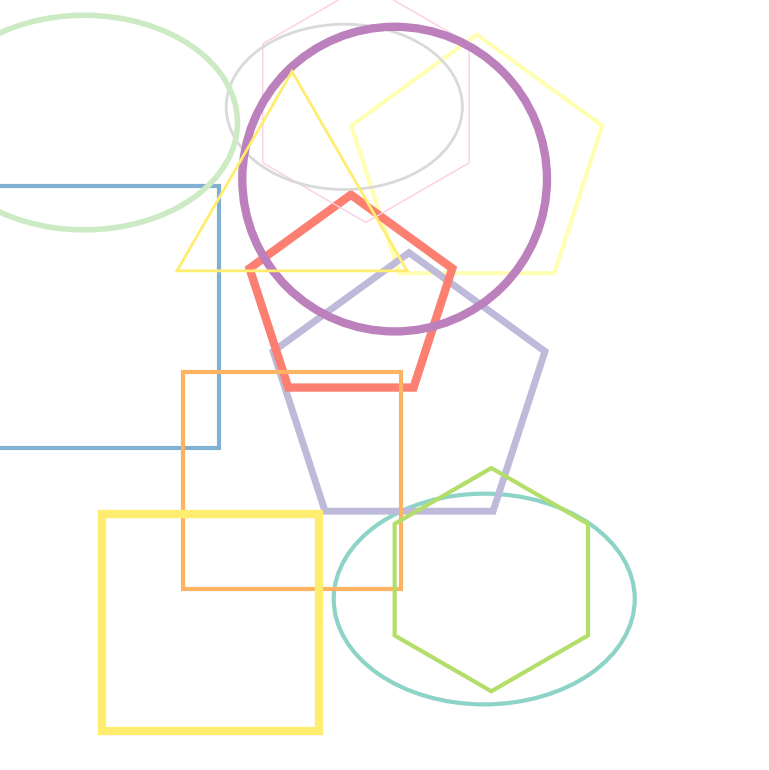[{"shape": "oval", "thickness": 1.5, "radius": 0.98, "center": [0.629, 0.222]}, {"shape": "pentagon", "thickness": 1.5, "radius": 0.86, "center": [0.619, 0.784]}, {"shape": "pentagon", "thickness": 2.5, "radius": 0.93, "center": [0.531, 0.486]}, {"shape": "pentagon", "thickness": 3, "radius": 0.69, "center": [0.456, 0.609]}, {"shape": "square", "thickness": 1.5, "radius": 0.85, "center": [0.114, 0.588]}, {"shape": "square", "thickness": 1.5, "radius": 0.71, "center": [0.379, 0.376]}, {"shape": "hexagon", "thickness": 1.5, "radius": 0.72, "center": [0.638, 0.247]}, {"shape": "hexagon", "thickness": 0.5, "radius": 0.77, "center": [0.475, 0.866]}, {"shape": "oval", "thickness": 1, "radius": 0.77, "center": [0.447, 0.861]}, {"shape": "circle", "thickness": 3, "radius": 0.99, "center": [0.512, 0.767]}, {"shape": "oval", "thickness": 2, "radius": 1.0, "center": [0.109, 0.841]}, {"shape": "square", "thickness": 3, "radius": 0.7, "center": [0.273, 0.191]}, {"shape": "triangle", "thickness": 1, "radius": 0.86, "center": [0.379, 0.734]}]